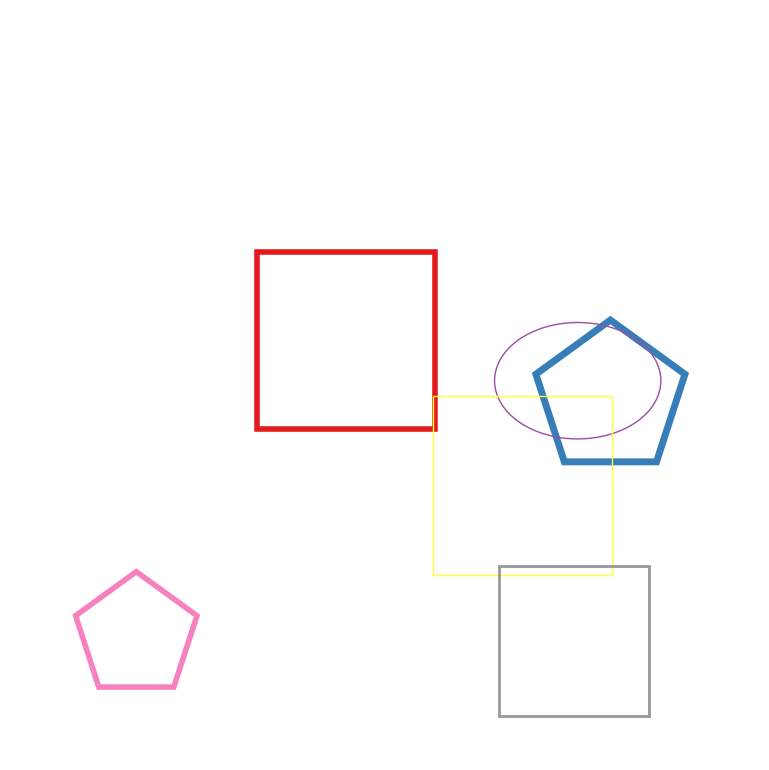[{"shape": "square", "thickness": 2, "radius": 0.58, "center": [0.449, 0.558]}, {"shape": "pentagon", "thickness": 2.5, "radius": 0.51, "center": [0.793, 0.483]}, {"shape": "oval", "thickness": 0.5, "radius": 0.54, "center": [0.75, 0.506]}, {"shape": "square", "thickness": 0.5, "radius": 0.58, "center": [0.679, 0.369]}, {"shape": "pentagon", "thickness": 2, "radius": 0.41, "center": [0.177, 0.175]}, {"shape": "square", "thickness": 1, "radius": 0.49, "center": [0.745, 0.168]}]